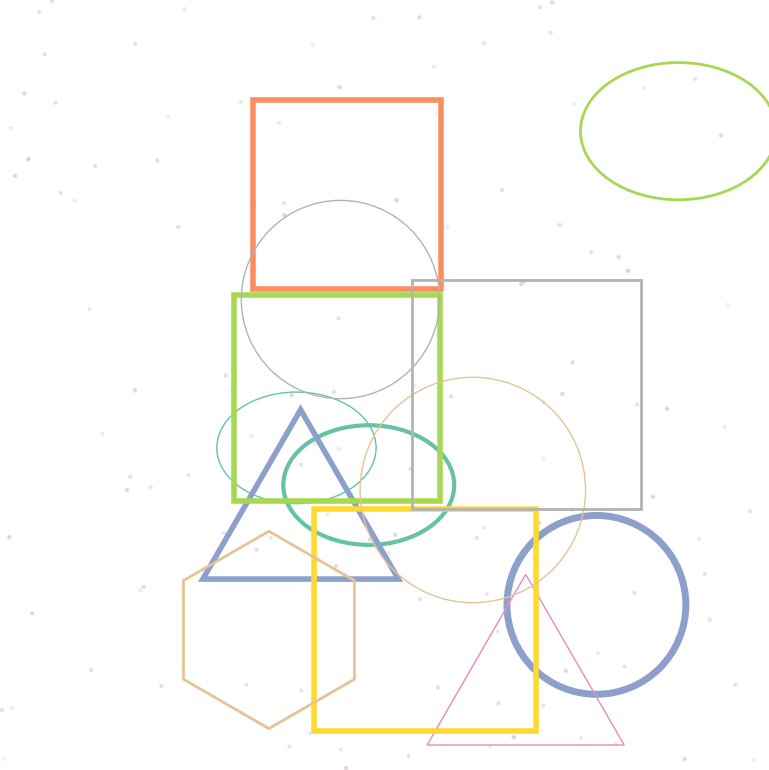[{"shape": "oval", "thickness": 1.5, "radius": 0.55, "center": [0.479, 0.37]}, {"shape": "oval", "thickness": 0.5, "radius": 0.52, "center": [0.385, 0.418]}, {"shape": "square", "thickness": 2, "radius": 0.61, "center": [0.451, 0.748]}, {"shape": "circle", "thickness": 2.5, "radius": 0.58, "center": [0.775, 0.214]}, {"shape": "triangle", "thickness": 2, "radius": 0.73, "center": [0.39, 0.321]}, {"shape": "triangle", "thickness": 0.5, "radius": 0.74, "center": [0.683, 0.106]}, {"shape": "oval", "thickness": 1, "radius": 0.64, "center": [0.881, 0.83]}, {"shape": "square", "thickness": 2, "radius": 0.67, "center": [0.438, 0.483]}, {"shape": "square", "thickness": 2, "radius": 0.72, "center": [0.551, 0.194]}, {"shape": "circle", "thickness": 0.5, "radius": 0.73, "center": [0.614, 0.364]}, {"shape": "hexagon", "thickness": 1, "radius": 0.64, "center": [0.349, 0.182]}, {"shape": "square", "thickness": 1, "radius": 0.74, "center": [0.683, 0.488]}, {"shape": "circle", "thickness": 0.5, "radius": 0.64, "center": [0.442, 0.611]}]